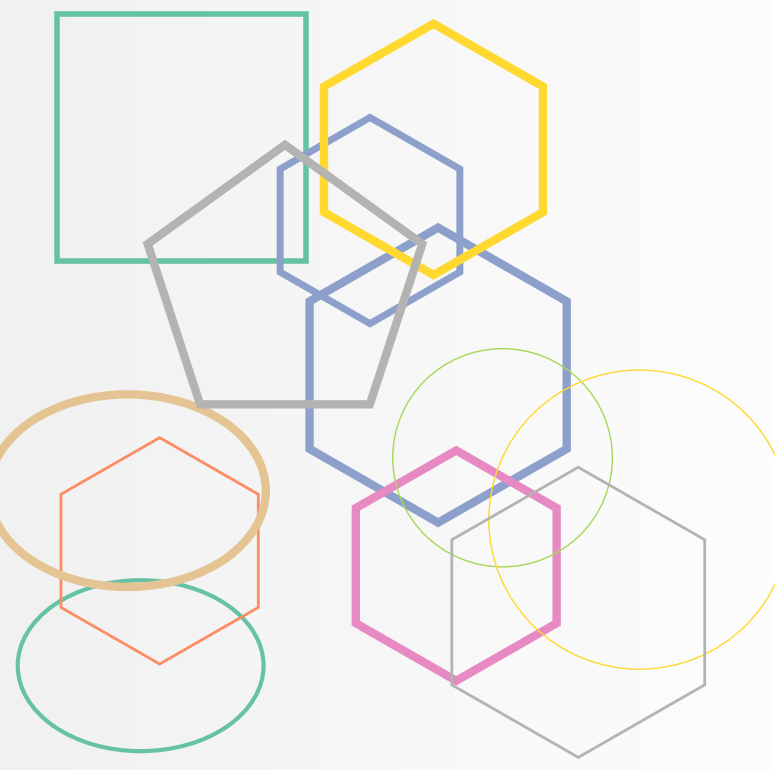[{"shape": "oval", "thickness": 1.5, "radius": 0.79, "center": [0.181, 0.135]}, {"shape": "square", "thickness": 2, "radius": 0.8, "center": [0.234, 0.821]}, {"shape": "hexagon", "thickness": 1, "radius": 0.73, "center": [0.206, 0.285]}, {"shape": "hexagon", "thickness": 2.5, "radius": 0.67, "center": [0.477, 0.714]}, {"shape": "hexagon", "thickness": 3, "radius": 0.96, "center": [0.565, 0.513]}, {"shape": "hexagon", "thickness": 3, "radius": 0.75, "center": [0.589, 0.265]}, {"shape": "circle", "thickness": 0.5, "radius": 0.71, "center": [0.648, 0.406]}, {"shape": "hexagon", "thickness": 3, "radius": 0.82, "center": [0.559, 0.806]}, {"shape": "circle", "thickness": 0.5, "radius": 0.97, "center": [0.825, 0.325]}, {"shape": "oval", "thickness": 3, "radius": 0.89, "center": [0.164, 0.363]}, {"shape": "pentagon", "thickness": 3, "radius": 0.93, "center": [0.368, 0.626]}, {"shape": "hexagon", "thickness": 1, "radius": 0.94, "center": [0.746, 0.205]}]